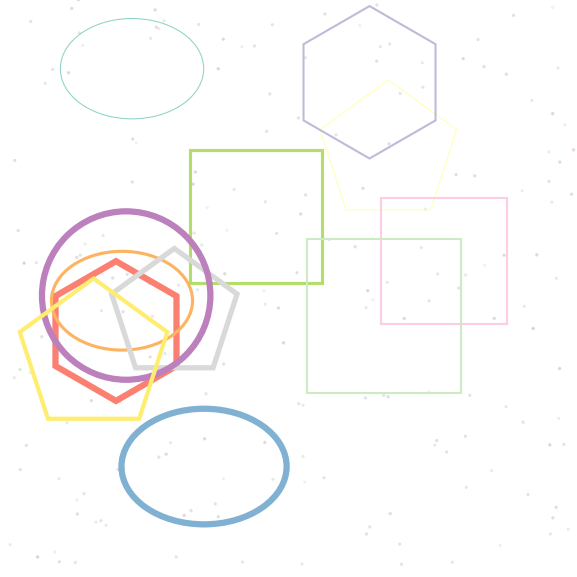[{"shape": "oval", "thickness": 0.5, "radius": 0.62, "center": [0.229, 0.88]}, {"shape": "pentagon", "thickness": 0.5, "radius": 0.62, "center": [0.673, 0.736]}, {"shape": "hexagon", "thickness": 1, "radius": 0.66, "center": [0.64, 0.857]}, {"shape": "hexagon", "thickness": 3, "radius": 0.6, "center": [0.201, 0.426]}, {"shape": "oval", "thickness": 3, "radius": 0.71, "center": [0.353, 0.191]}, {"shape": "oval", "thickness": 1.5, "radius": 0.61, "center": [0.211, 0.478]}, {"shape": "square", "thickness": 1.5, "radius": 0.57, "center": [0.443, 0.625]}, {"shape": "square", "thickness": 1, "radius": 0.54, "center": [0.769, 0.547]}, {"shape": "pentagon", "thickness": 2.5, "radius": 0.57, "center": [0.302, 0.455]}, {"shape": "circle", "thickness": 3, "radius": 0.73, "center": [0.218, 0.487]}, {"shape": "square", "thickness": 1, "radius": 0.67, "center": [0.665, 0.452]}, {"shape": "pentagon", "thickness": 2, "radius": 0.67, "center": [0.162, 0.383]}]